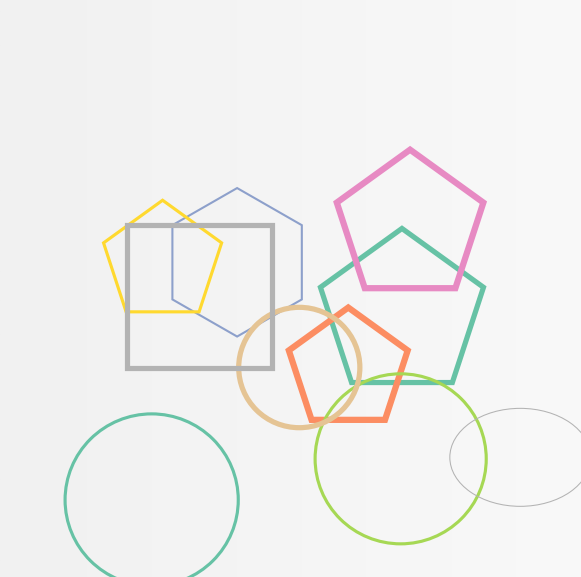[{"shape": "pentagon", "thickness": 2.5, "radius": 0.74, "center": [0.692, 0.456]}, {"shape": "circle", "thickness": 1.5, "radius": 0.74, "center": [0.261, 0.133]}, {"shape": "pentagon", "thickness": 3, "radius": 0.54, "center": [0.599, 0.359]}, {"shape": "hexagon", "thickness": 1, "radius": 0.64, "center": [0.408, 0.545]}, {"shape": "pentagon", "thickness": 3, "radius": 0.66, "center": [0.706, 0.607]}, {"shape": "circle", "thickness": 1.5, "radius": 0.74, "center": [0.689, 0.205]}, {"shape": "pentagon", "thickness": 1.5, "radius": 0.53, "center": [0.28, 0.546]}, {"shape": "circle", "thickness": 2.5, "radius": 0.52, "center": [0.515, 0.363]}, {"shape": "square", "thickness": 2.5, "radius": 0.62, "center": [0.344, 0.486]}, {"shape": "oval", "thickness": 0.5, "radius": 0.61, "center": [0.895, 0.207]}]